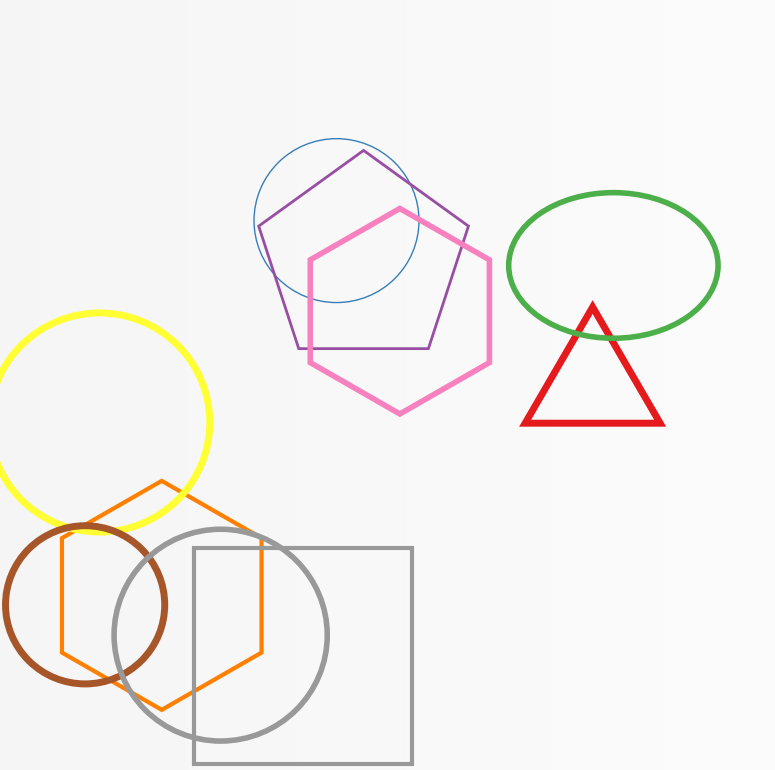[{"shape": "triangle", "thickness": 2.5, "radius": 0.5, "center": [0.765, 0.501]}, {"shape": "circle", "thickness": 0.5, "radius": 0.53, "center": [0.434, 0.713]}, {"shape": "oval", "thickness": 2, "radius": 0.68, "center": [0.791, 0.655]}, {"shape": "pentagon", "thickness": 1, "radius": 0.71, "center": [0.469, 0.662]}, {"shape": "hexagon", "thickness": 1.5, "radius": 0.74, "center": [0.209, 0.227]}, {"shape": "circle", "thickness": 2.5, "radius": 0.71, "center": [0.129, 0.451]}, {"shape": "circle", "thickness": 2.5, "radius": 0.51, "center": [0.11, 0.215]}, {"shape": "hexagon", "thickness": 2, "radius": 0.67, "center": [0.516, 0.596]}, {"shape": "circle", "thickness": 2, "radius": 0.69, "center": [0.285, 0.175]}, {"shape": "square", "thickness": 1.5, "radius": 0.7, "center": [0.391, 0.148]}]